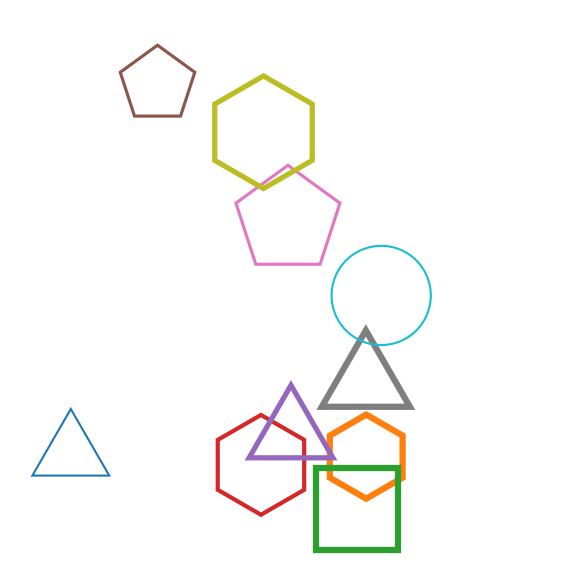[{"shape": "triangle", "thickness": 1, "radius": 0.38, "center": [0.123, 0.214]}, {"shape": "hexagon", "thickness": 3, "radius": 0.36, "center": [0.634, 0.208]}, {"shape": "square", "thickness": 3, "radius": 0.35, "center": [0.619, 0.118]}, {"shape": "hexagon", "thickness": 2, "radius": 0.43, "center": [0.452, 0.194]}, {"shape": "triangle", "thickness": 2.5, "radius": 0.42, "center": [0.504, 0.248]}, {"shape": "pentagon", "thickness": 1.5, "radius": 0.34, "center": [0.273, 0.853]}, {"shape": "pentagon", "thickness": 1.5, "radius": 0.47, "center": [0.499, 0.618]}, {"shape": "triangle", "thickness": 3, "radius": 0.44, "center": [0.633, 0.339]}, {"shape": "hexagon", "thickness": 2.5, "radius": 0.49, "center": [0.456, 0.77]}, {"shape": "circle", "thickness": 1, "radius": 0.43, "center": [0.66, 0.488]}]